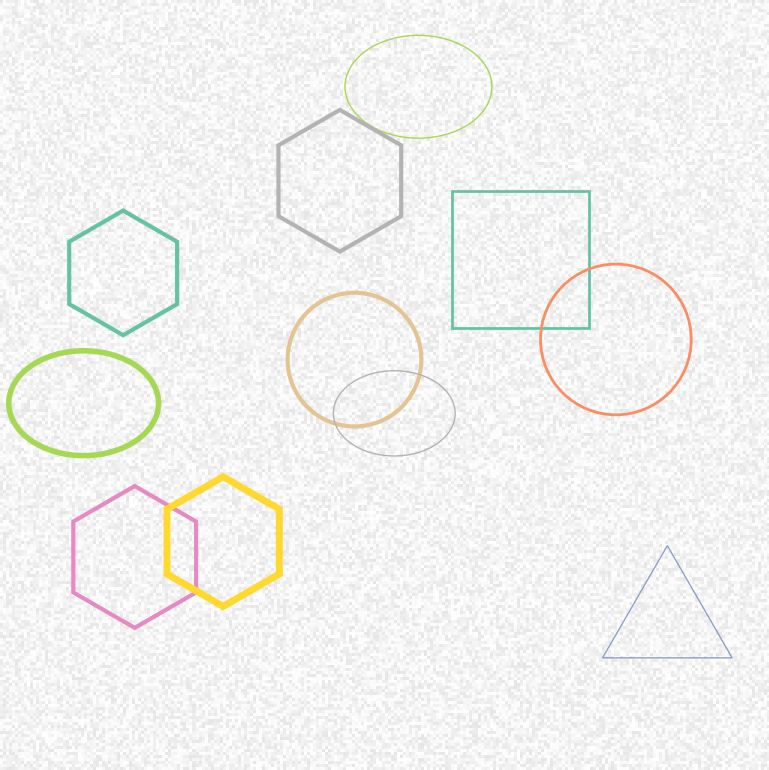[{"shape": "hexagon", "thickness": 1.5, "radius": 0.4, "center": [0.16, 0.646]}, {"shape": "square", "thickness": 1, "radius": 0.45, "center": [0.676, 0.663]}, {"shape": "circle", "thickness": 1, "radius": 0.49, "center": [0.8, 0.559]}, {"shape": "triangle", "thickness": 0.5, "radius": 0.49, "center": [0.867, 0.194]}, {"shape": "hexagon", "thickness": 1.5, "radius": 0.46, "center": [0.175, 0.277]}, {"shape": "oval", "thickness": 0.5, "radius": 0.48, "center": [0.543, 0.887]}, {"shape": "oval", "thickness": 2, "radius": 0.49, "center": [0.109, 0.476]}, {"shape": "hexagon", "thickness": 2.5, "radius": 0.42, "center": [0.29, 0.297]}, {"shape": "circle", "thickness": 1.5, "radius": 0.43, "center": [0.46, 0.533]}, {"shape": "oval", "thickness": 0.5, "radius": 0.4, "center": [0.512, 0.463]}, {"shape": "hexagon", "thickness": 1.5, "radius": 0.46, "center": [0.441, 0.765]}]